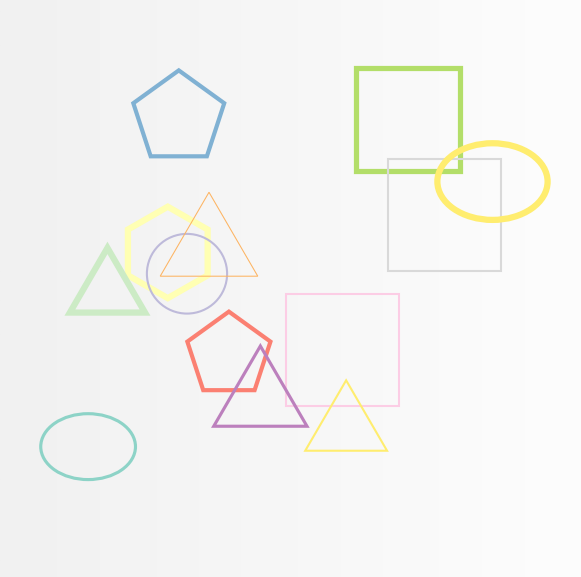[{"shape": "oval", "thickness": 1.5, "radius": 0.41, "center": [0.152, 0.226]}, {"shape": "hexagon", "thickness": 3, "radius": 0.4, "center": [0.289, 0.562]}, {"shape": "circle", "thickness": 1, "radius": 0.35, "center": [0.322, 0.525]}, {"shape": "pentagon", "thickness": 2, "radius": 0.38, "center": [0.394, 0.384]}, {"shape": "pentagon", "thickness": 2, "radius": 0.41, "center": [0.308, 0.795]}, {"shape": "triangle", "thickness": 0.5, "radius": 0.48, "center": [0.36, 0.569]}, {"shape": "square", "thickness": 2.5, "radius": 0.44, "center": [0.702, 0.793]}, {"shape": "square", "thickness": 1, "radius": 0.48, "center": [0.59, 0.393]}, {"shape": "square", "thickness": 1, "radius": 0.48, "center": [0.765, 0.628]}, {"shape": "triangle", "thickness": 1.5, "radius": 0.46, "center": [0.448, 0.307]}, {"shape": "triangle", "thickness": 3, "radius": 0.37, "center": [0.185, 0.495]}, {"shape": "triangle", "thickness": 1, "radius": 0.41, "center": [0.596, 0.259]}, {"shape": "oval", "thickness": 3, "radius": 0.47, "center": [0.847, 0.685]}]